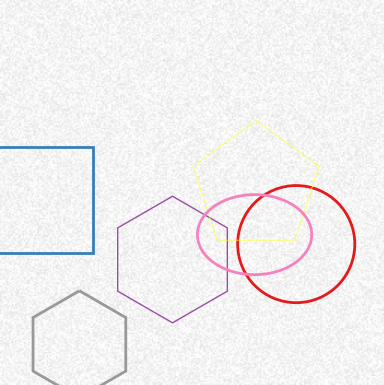[{"shape": "circle", "thickness": 2, "radius": 0.76, "center": [0.769, 0.366]}, {"shape": "square", "thickness": 2, "radius": 0.69, "center": [0.104, 0.481]}, {"shape": "hexagon", "thickness": 1, "radius": 0.82, "center": [0.448, 0.326]}, {"shape": "pentagon", "thickness": 0.5, "radius": 0.86, "center": [0.665, 0.515]}, {"shape": "oval", "thickness": 2, "radius": 0.74, "center": [0.661, 0.391]}, {"shape": "hexagon", "thickness": 2, "radius": 0.7, "center": [0.206, 0.106]}]